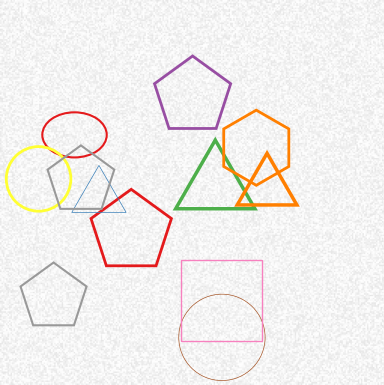[{"shape": "oval", "thickness": 1.5, "radius": 0.42, "center": [0.194, 0.65]}, {"shape": "pentagon", "thickness": 2, "radius": 0.55, "center": [0.341, 0.398]}, {"shape": "triangle", "thickness": 0.5, "radius": 0.41, "center": [0.257, 0.489]}, {"shape": "triangle", "thickness": 2.5, "radius": 0.59, "center": [0.559, 0.517]}, {"shape": "pentagon", "thickness": 2, "radius": 0.52, "center": [0.5, 0.75]}, {"shape": "hexagon", "thickness": 2, "radius": 0.49, "center": [0.666, 0.616]}, {"shape": "triangle", "thickness": 2.5, "radius": 0.45, "center": [0.694, 0.512]}, {"shape": "circle", "thickness": 2, "radius": 0.42, "center": [0.1, 0.535]}, {"shape": "circle", "thickness": 0.5, "radius": 0.56, "center": [0.576, 0.124]}, {"shape": "square", "thickness": 1, "radius": 0.53, "center": [0.575, 0.219]}, {"shape": "pentagon", "thickness": 1.5, "radius": 0.45, "center": [0.139, 0.228]}, {"shape": "pentagon", "thickness": 1.5, "radius": 0.46, "center": [0.21, 0.531]}]